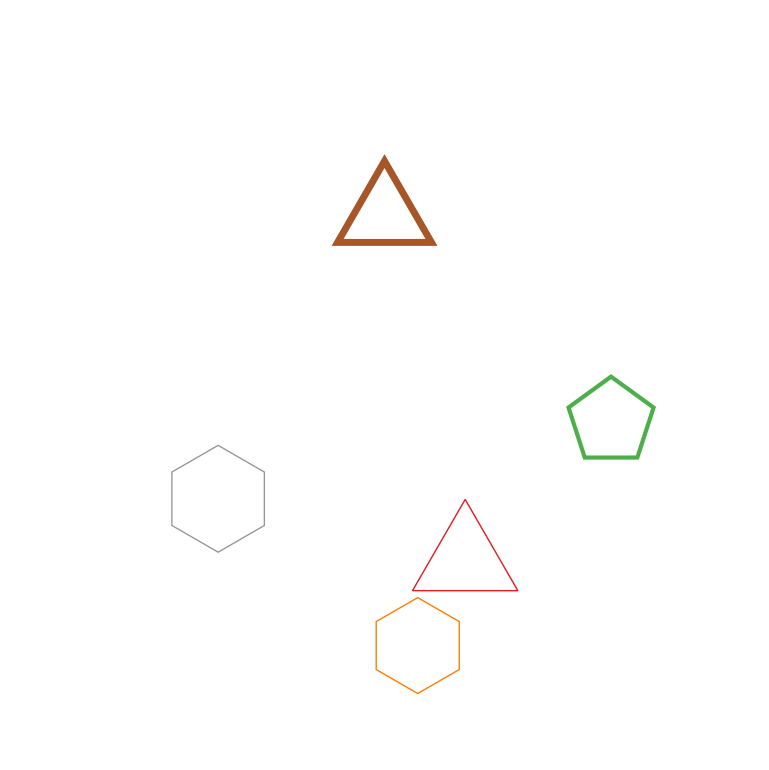[{"shape": "triangle", "thickness": 0.5, "radius": 0.39, "center": [0.604, 0.272]}, {"shape": "pentagon", "thickness": 1.5, "radius": 0.29, "center": [0.794, 0.453]}, {"shape": "hexagon", "thickness": 0.5, "radius": 0.31, "center": [0.543, 0.162]}, {"shape": "triangle", "thickness": 2.5, "radius": 0.35, "center": [0.499, 0.72]}, {"shape": "hexagon", "thickness": 0.5, "radius": 0.35, "center": [0.283, 0.352]}]